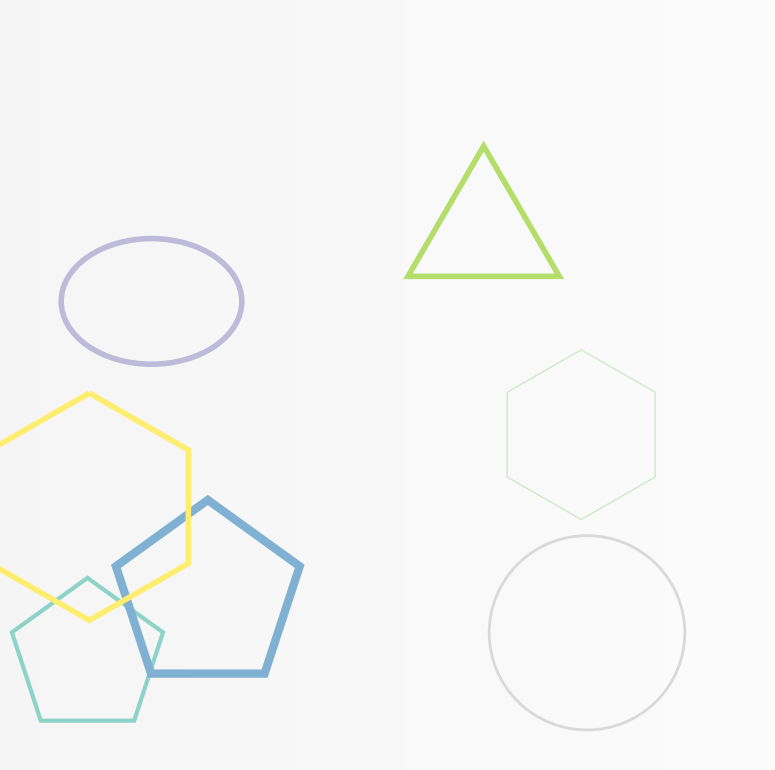[{"shape": "pentagon", "thickness": 1.5, "radius": 0.51, "center": [0.113, 0.147]}, {"shape": "oval", "thickness": 2, "radius": 0.58, "center": [0.195, 0.609]}, {"shape": "pentagon", "thickness": 3, "radius": 0.62, "center": [0.268, 0.226]}, {"shape": "triangle", "thickness": 2, "radius": 0.56, "center": [0.624, 0.697]}, {"shape": "circle", "thickness": 1, "radius": 0.63, "center": [0.757, 0.178]}, {"shape": "hexagon", "thickness": 0.5, "radius": 0.55, "center": [0.75, 0.436]}, {"shape": "hexagon", "thickness": 2, "radius": 0.74, "center": [0.115, 0.342]}]